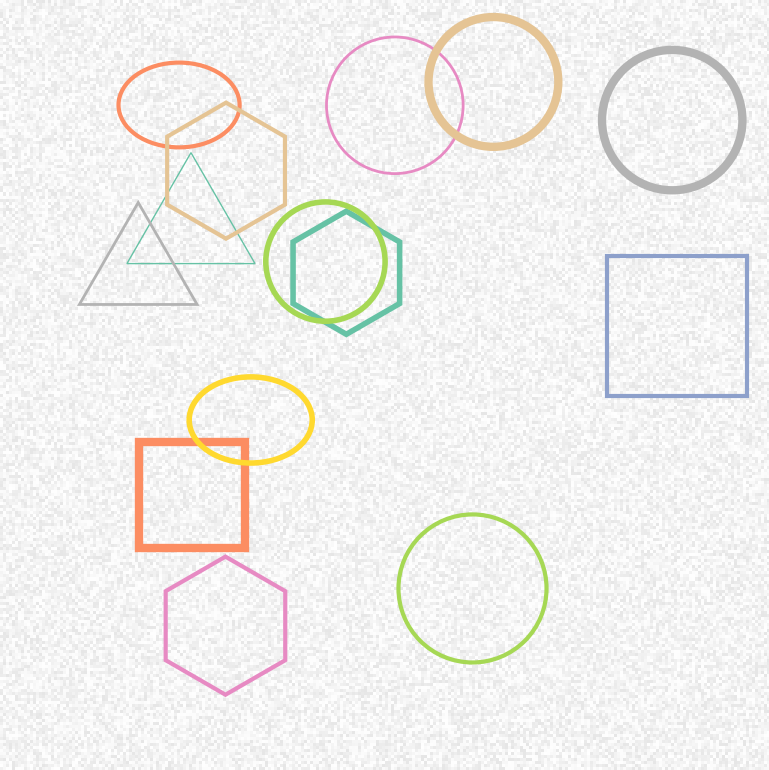[{"shape": "hexagon", "thickness": 2, "radius": 0.4, "center": [0.45, 0.646]}, {"shape": "triangle", "thickness": 0.5, "radius": 0.48, "center": [0.248, 0.706]}, {"shape": "oval", "thickness": 1.5, "radius": 0.39, "center": [0.233, 0.864]}, {"shape": "square", "thickness": 3, "radius": 0.34, "center": [0.25, 0.357]}, {"shape": "square", "thickness": 1.5, "radius": 0.45, "center": [0.879, 0.577]}, {"shape": "hexagon", "thickness": 1.5, "radius": 0.45, "center": [0.293, 0.187]}, {"shape": "circle", "thickness": 1, "radius": 0.44, "center": [0.513, 0.863]}, {"shape": "circle", "thickness": 2, "radius": 0.39, "center": [0.423, 0.66]}, {"shape": "circle", "thickness": 1.5, "radius": 0.48, "center": [0.614, 0.236]}, {"shape": "oval", "thickness": 2, "radius": 0.4, "center": [0.326, 0.455]}, {"shape": "circle", "thickness": 3, "radius": 0.42, "center": [0.641, 0.894]}, {"shape": "hexagon", "thickness": 1.5, "radius": 0.44, "center": [0.294, 0.778]}, {"shape": "circle", "thickness": 3, "radius": 0.46, "center": [0.873, 0.844]}, {"shape": "triangle", "thickness": 1, "radius": 0.44, "center": [0.18, 0.649]}]